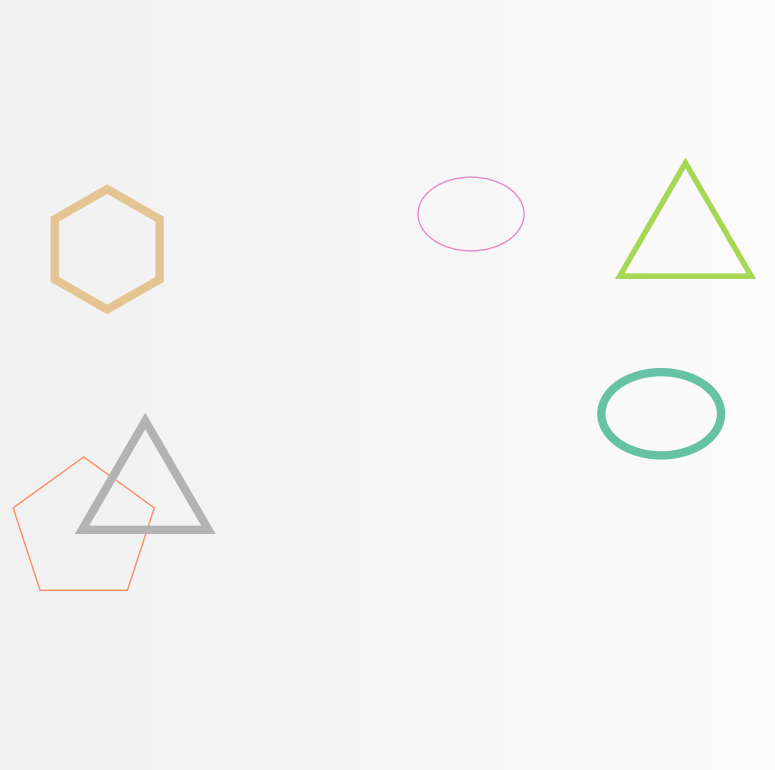[{"shape": "oval", "thickness": 3, "radius": 0.39, "center": [0.853, 0.463]}, {"shape": "pentagon", "thickness": 0.5, "radius": 0.48, "center": [0.108, 0.311]}, {"shape": "oval", "thickness": 0.5, "radius": 0.34, "center": [0.608, 0.722]}, {"shape": "triangle", "thickness": 2, "radius": 0.49, "center": [0.885, 0.69]}, {"shape": "hexagon", "thickness": 3, "radius": 0.39, "center": [0.138, 0.676]}, {"shape": "triangle", "thickness": 3, "radius": 0.47, "center": [0.187, 0.359]}]